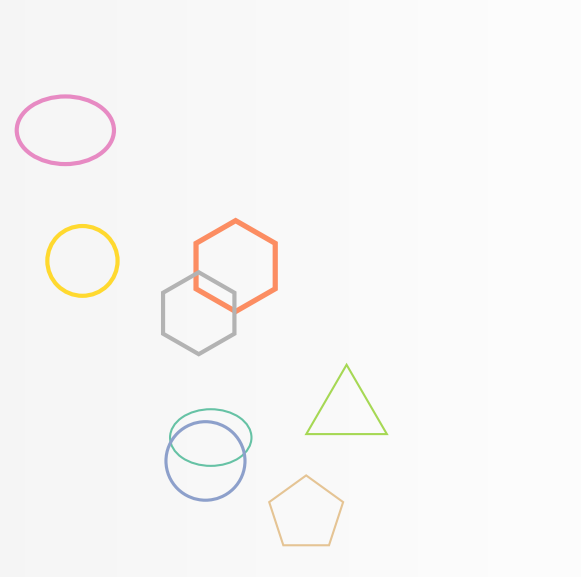[{"shape": "oval", "thickness": 1, "radius": 0.35, "center": [0.363, 0.241]}, {"shape": "hexagon", "thickness": 2.5, "radius": 0.39, "center": [0.405, 0.538]}, {"shape": "circle", "thickness": 1.5, "radius": 0.34, "center": [0.354, 0.201]}, {"shape": "oval", "thickness": 2, "radius": 0.42, "center": [0.112, 0.774]}, {"shape": "triangle", "thickness": 1, "radius": 0.4, "center": [0.596, 0.287]}, {"shape": "circle", "thickness": 2, "radius": 0.3, "center": [0.142, 0.547]}, {"shape": "pentagon", "thickness": 1, "radius": 0.33, "center": [0.527, 0.109]}, {"shape": "hexagon", "thickness": 2, "radius": 0.35, "center": [0.342, 0.457]}]